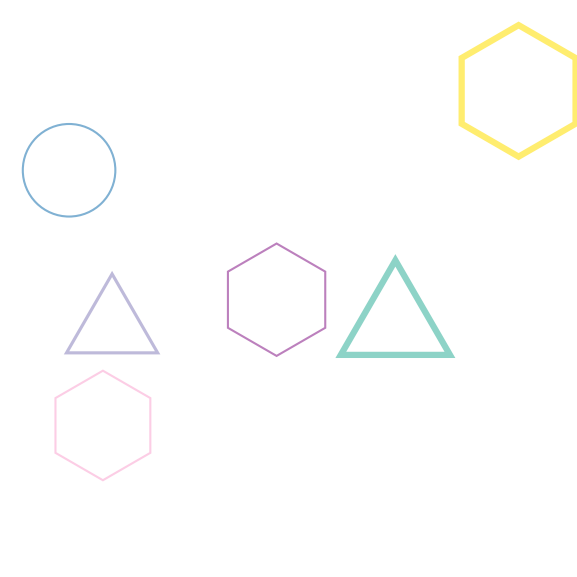[{"shape": "triangle", "thickness": 3, "radius": 0.55, "center": [0.685, 0.439]}, {"shape": "triangle", "thickness": 1.5, "radius": 0.46, "center": [0.194, 0.434]}, {"shape": "circle", "thickness": 1, "radius": 0.4, "center": [0.12, 0.704]}, {"shape": "hexagon", "thickness": 1, "radius": 0.47, "center": [0.178, 0.262]}, {"shape": "hexagon", "thickness": 1, "radius": 0.49, "center": [0.479, 0.48]}, {"shape": "hexagon", "thickness": 3, "radius": 0.57, "center": [0.898, 0.842]}]